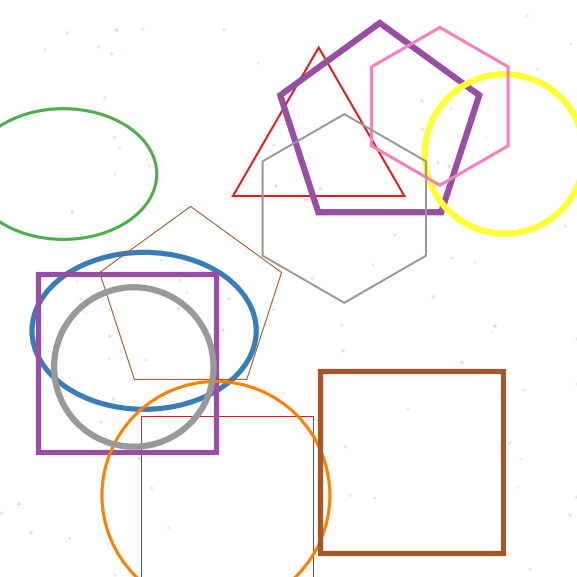[{"shape": "square", "thickness": 0.5, "radius": 0.75, "center": [0.393, 0.13]}, {"shape": "triangle", "thickness": 1, "radius": 0.86, "center": [0.552, 0.745]}, {"shape": "oval", "thickness": 2.5, "radius": 0.97, "center": [0.25, 0.426]}, {"shape": "oval", "thickness": 1.5, "radius": 0.81, "center": [0.11, 0.698]}, {"shape": "square", "thickness": 2.5, "radius": 0.77, "center": [0.22, 0.371]}, {"shape": "pentagon", "thickness": 3, "radius": 0.91, "center": [0.658, 0.778]}, {"shape": "circle", "thickness": 1.5, "radius": 0.99, "center": [0.374, 0.141]}, {"shape": "circle", "thickness": 3, "radius": 0.69, "center": [0.874, 0.733]}, {"shape": "pentagon", "thickness": 0.5, "radius": 0.83, "center": [0.33, 0.476]}, {"shape": "square", "thickness": 2.5, "radius": 0.79, "center": [0.713, 0.199]}, {"shape": "hexagon", "thickness": 1.5, "radius": 0.68, "center": [0.762, 0.815]}, {"shape": "circle", "thickness": 3, "radius": 0.69, "center": [0.232, 0.364]}, {"shape": "hexagon", "thickness": 1, "radius": 0.82, "center": [0.596, 0.638]}]